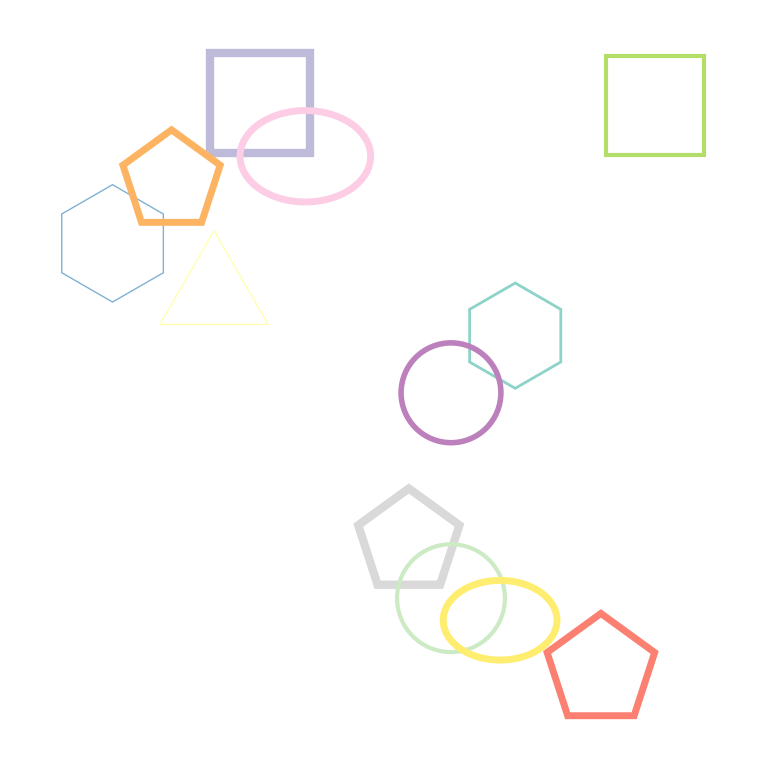[{"shape": "hexagon", "thickness": 1, "radius": 0.34, "center": [0.669, 0.564]}, {"shape": "triangle", "thickness": 0.5, "radius": 0.41, "center": [0.278, 0.619]}, {"shape": "square", "thickness": 3, "radius": 0.33, "center": [0.338, 0.866]}, {"shape": "pentagon", "thickness": 2.5, "radius": 0.37, "center": [0.78, 0.13]}, {"shape": "hexagon", "thickness": 0.5, "radius": 0.38, "center": [0.146, 0.684]}, {"shape": "pentagon", "thickness": 2.5, "radius": 0.33, "center": [0.223, 0.765]}, {"shape": "square", "thickness": 1.5, "radius": 0.32, "center": [0.851, 0.863]}, {"shape": "oval", "thickness": 2.5, "radius": 0.42, "center": [0.397, 0.797]}, {"shape": "pentagon", "thickness": 3, "radius": 0.35, "center": [0.531, 0.297]}, {"shape": "circle", "thickness": 2, "radius": 0.32, "center": [0.586, 0.49]}, {"shape": "circle", "thickness": 1.5, "radius": 0.35, "center": [0.586, 0.223]}, {"shape": "oval", "thickness": 2.5, "radius": 0.37, "center": [0.649, 0.195]}]